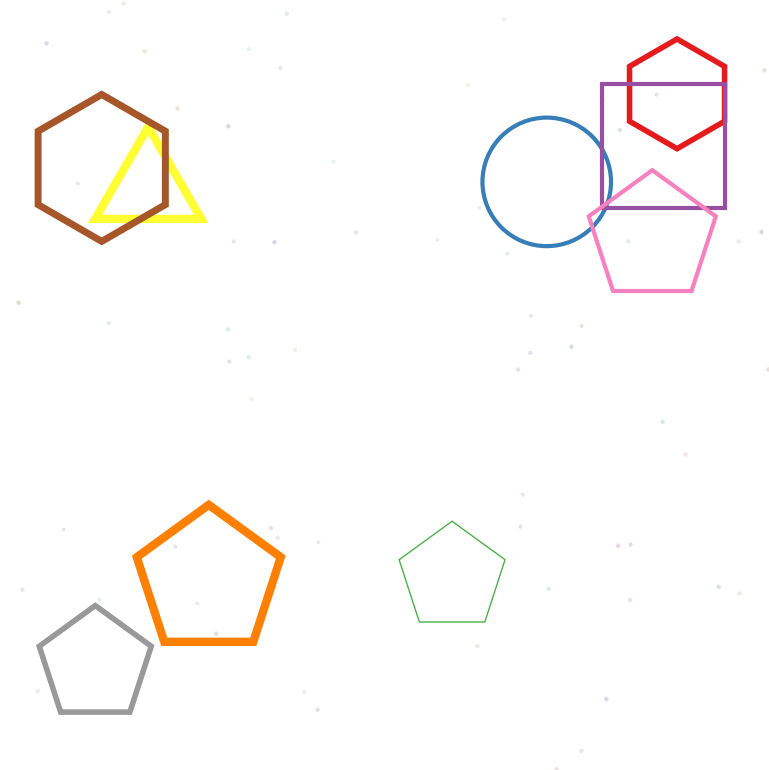[{"shape": "hexagon", "thickness": 2, "radius": 0.36, "center": [0.879, 0.878]}, {"shape": "circle", "thickness": 1.5, "radius": 0.42, "center": [0.71, 0.764]}, {"shape": "pentagon", "thickness": 0.5, "radius": 0.36, "center": [0.587, 0.251]}, {"shape": "square", "thickness": 1.5, "radius": 0.4, "center": [0.862, 0.81]}, {"shape": "pentagon", "thickness": 3, "radius": 0.49, "center": [0.271, 0.246]}, {"shape": "triangle", "thickness": 3, "radius": 0.4, "center": [0.192, 0.755]}, {"shape": "hexagon", "thickness": 2.5, "radius": 0.48, "center": [0.132, 0.782]}, {"shape": "pentagon", "thickness": 1.5, "radius": 0.43, "center": [0.847, 0.692]}, {"shape": "pentagon", "thickness": 2, "radius": 0.38, "center": [0.124, 0.137]}]